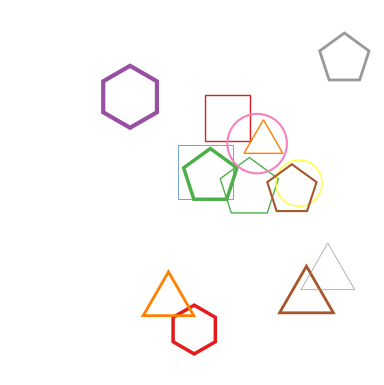[{"shape": "hexagon", "thickness": 2.5, "radius": 0.32, "center": [0.504, 0.144]}, {"shape": "square", "thickness": 1, "radius": 0.29, "center": [0.591, 0.694]}, {"shape": "square", "thickness": 0.5, "radius": 0.35, "center": [0.534, 0.554]}, {"shape": "pentagon", "thickness": 2.5, "radius": 0.36, "center": [0.546, 0.541]}, {"shape": "pentagon", "thickness": 1, "radius": 0.4, "center": [0.648, 0.511]}, {"shape": "hexagon", "thickness": 3, "radius": 0.4, "center": [0.338, 0.749]}, {"shape": "triangle", "thickness": 2, "radius": 0.38, "center": [0.438, 0.218]}, {"shape": "triangle", "thickness": 1, "radius": 0.29, "center": [0.684, 0.631]}, {"shape": "circle", "thickness": 1, "radius": 0.3, "center": [0.777, 0.524]}, {"shape": "pentagon", "thickness": 1.5, "radius": 0.34, "center": [0.758, 0.506]}, {"shape": "triangle", "thickness": 2, "radius": 0.4, "center": [0.796, 0.228]}, {"shape": "circle", "thickness": 1.5, "radius": 0.39, "center": [0.668, 0.627]}, {"shape": "pentagon", "thickness": 2, "radius": 0.34, "center": [0.895, 0.847]}, {"shape": "triangle", "thickness": 0.5, "radius": 0.4, "center": [0.851, 0.288]}]